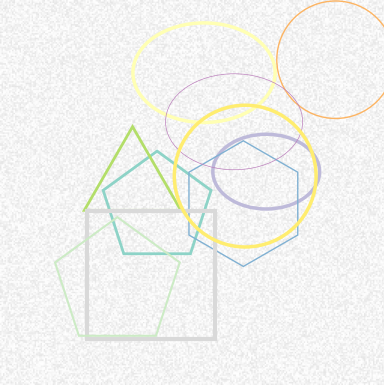[{"shape": "pentagon", "thickness": 2, "radius": 0.74, "center": [0.408, 0.46]}, {"shape": "oval", "thickness": 2.5, "radius": 0.92, "center": [0.53, 0.811]}, {"shape": "oval", "thickness": 2.5, "radius": 0.69, "center": [0.691, 0.554]}, {"shape": "hexagon", "thickness": 1, "radius": 0.82, "center": [0.632, 0.471]}, {"shape": "circle", "thickness": 1, "radius": 0.76, "center": [0.872, 0.845]}, {"shape": "triangle", "thickness": 2, "radius": 0.72, "center": [0.344, 0.526]}, {"shape": "square", "thickness": 3, "radius": 0.83, "center": [0.393, 0.286]}, {"shape": "oval", "thickness": 0.5, "radius": 0.89, "center": [0.608, 0.684]}, {"shape": "pentagon", "thickness": 1.5, "radius": 0.85, "center": [0.305, 0.266]}, {"shape": "circle", "thickness": 2.5, "radius": 0.92, "center": [0.637, 0.543]}]